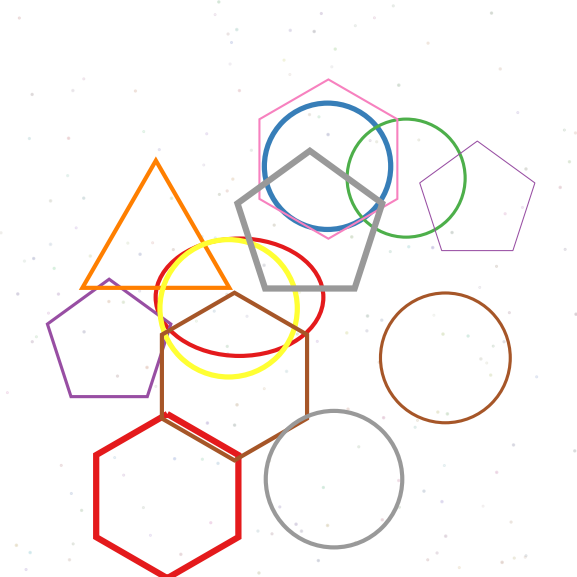[{"shape": "oval", "thickness": 2, "radius": 0.73, "center": [0.415, 0.484]}, {"shape": "hexagon", "thickness": 3, "radius": 0.71, "center": [0.29, 0.14]}, {"shape": "circle", "thickness": 2.5, "radius": 0.55, "center": [0.567, 0.711]}, {"shape": "circle", "thickness": 1.5, "radius": 0.51, "center": [0.703, 0.691]}, {"shape": "pentagon", "thickness": 1.5, "radius": 0.56, "center": [0.189, 0.403]}, {"shape": "pentagon", "thickness": 0.5, "radius": 0.52, "center": [0.827, 0.65]}, {"shape": "triangle", "thickness": 2, "radius": 0.73, "center": [0.27, 0.574]}, {"shape": "circle", "thickness": 2.5, "radius": 0.59, "center": [0.396, 0.465]}, {"shape": "hexagon", "thickness": 2, "radius": 0.73, "center": [0.406, 0.347]}, {"shape": "circle", "thickness": 1.5, "radius": 0.56, "center": [0.771, 0.379]}, {"shape": "hexagon", "thickness": 1, "radius": 0.69, "center": [0.569, 0.724]}, {"shape": "circle", "thickness": 2, "radius": 0.59, "center": [0.578, 0.169]}, {"shape": "pentagon", "thickness": 3, "radius": 0.66, "center": [0.537, 0.606]}]